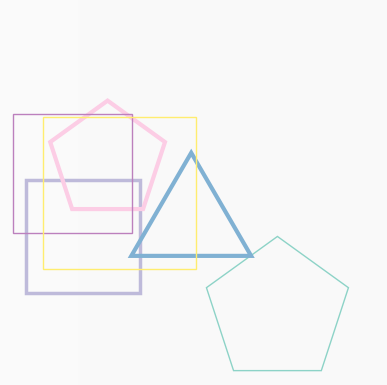[{"shape": "pentagon", "thickness": 1, "radius": 0.96, "center": [0.716, 0.193]}, {"shape": "square", "thickness": 2.5, "radius": 0.73, "center": [0.214, 0.386]}, {"shape": "triangle", "thickness": 3, "radius": 0.89, "center": [0.493, 0.425]}, {"shape": "pentagon", "thickness": 3, "radius": 0.78, "center": [0.278, 0.583]}, {"shape": "square", "thickness": 1, "radius": 0.77, "center": [0.187, 0.549]}, {"shape": "square", "thickness": 1, "radius": 0.99, "center": [0.308, 0.498]}]